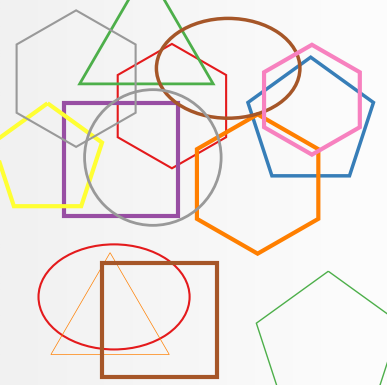[{"shape": "hexagon", "thickness": 1.5, "radius": 0.81, "center": [0.444, 0.724]}, {"shape": "oval", "thickness": 1.5, "radius": 0.97, "center": [0.294, 0.229]}, {"shape": "pentagon", "thickness": 2.5, "radius": 0.85, "center": [0.802, 0.681]}, {"shape": "triangle", "thickness": 2, "radius": 0.99, "center": [0.378, 0.882]}, {"shape": "pentagon", "thickness": 1, "radius": 0.98, "center": [0.847, 0.1]}, {"shape": "square", "thickness": 3, "radius": 0.73, "center": [0.313, 0.585]}, {"shape": "triangle", "thickness": 0.5, "radius": 0.88, "center": [0.284, 0.167]}, {"shape": "hexagon", "thickness": 3, "radius": 0.9, "center": [0.665, 0.522]}, {"shape": "pentagon", "thickness": 3, "radius": 0.74, "center": [0.123, 0.584]}, {"shape": "square", "thickness": 3, "radius": 0.74, "center": [0.412, 0.169]}, {"shape": "oval", "thickness": 2.5, "radius": 0.93, "center": [0.589, 0.823]}, {"shape": "hexagon", "thickness": 3, "radius": 0.71, "center": [0.805, 0.741]}, {"shape": "circle", "thickness": 2, "radius": 0.88, "center": [0.394, 0.591]}, {"shape": "hexagon", "thickness": 1.5, "radius": 0.89, "center": [0.196, 0.796]}]